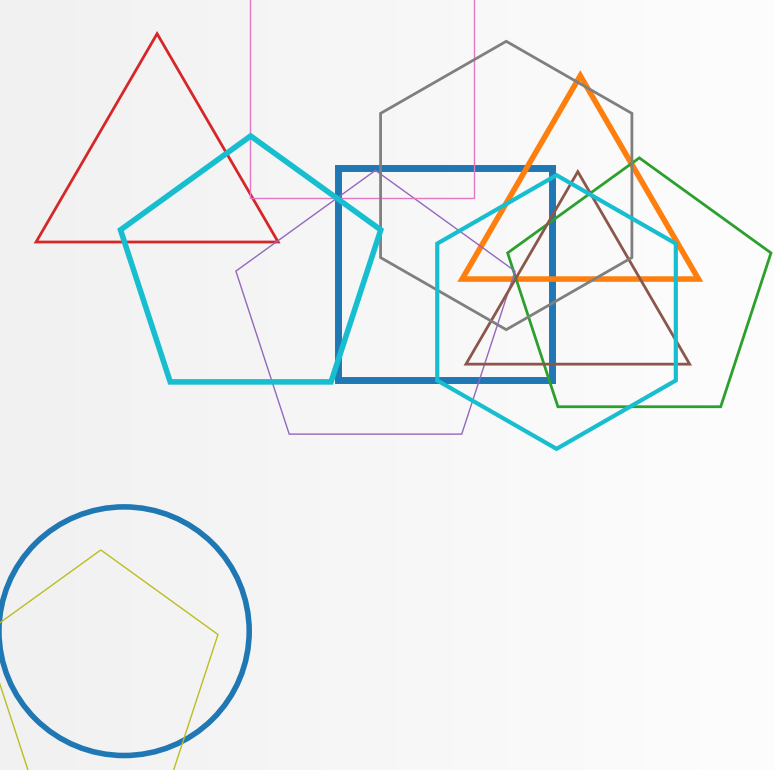[{"shape": "square", "thickness": 2.5, "radius": 0.69, "center": [0.574, 0.644]}, {"shape": "circle", "thickness": 2, "radius": 0.81, "center": [0.16, 0.18]}, {"shape": "triangle", "thickness": 2, "radius": 0.88, "center": [0.749, 0.726]}, {"shape": "pentagon", "thickness": 1, "radius": 0.89, "center": [0.825, 0.616]}, {"shape": "triangle", "thickness": 1, "radius": 0.9, "center": [0.203, 0.776]}, {"shape": "pentagon", "thickness": 0.5, "radius": 0.95, "center": [0.484, 0.589]}, {"shape": "triangle", "thickness": 1, "radius": 0.83, "center": [0.746, 0.61]}, {"shape": "square", "thickness": 0.5, "radius": 0.72, "center": [0.467, 0.887]}, {"shape": "hexagon", "thickness": 1, "radius": 0.94, "center": [0.653, 0.759]}, {"shape": "pentagon", "thickness": 0.5, "radius": 0.79, "center": [0.13, 0.127]}, {"shape": "pentagon", "thickness": 2, "radius": 0.88, "center": [0.323, 0.647]}, {"shape": "hexagon", "thickness": 1.5, "radius": 0.89, "center": [0.718, 0.595]}]